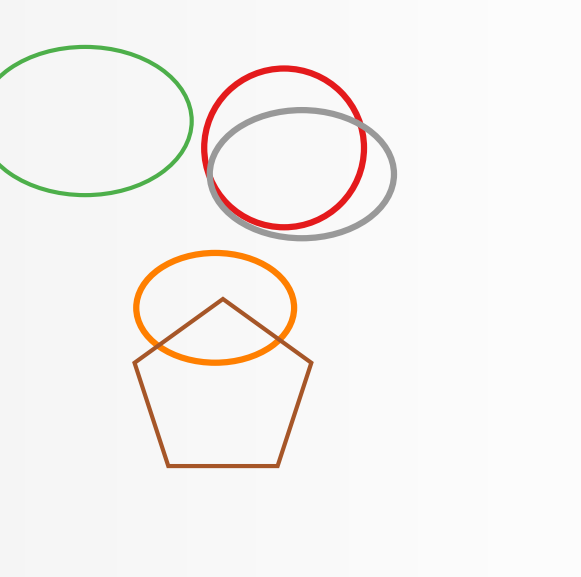[{"shape": "circle", "thickness": 3, "radius": 0.69, "center": [0.489, 0.743]}, {"shape": "oval", "thickness": 2, "radius": 0.92, "center": [0.146, 0.79]}, {"shape": "oval", "thickness": 3, "radius": 0.68, "center": [0.37, 0.466]}, {"shape": "pentagon", "thickness": 2, "radius": 0.8, "center": [0.384, 0.321]}, {"shape": "oval", "thickness": 3, "radius": 0.79, "center": [0.519, 0.698]}]